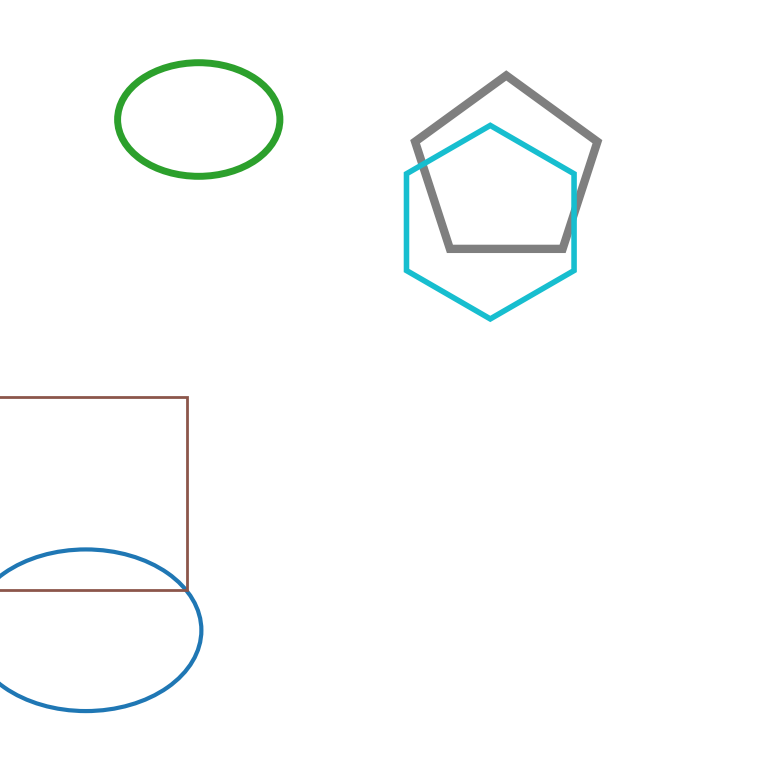[{"shape": "oval", "thickness": 1.5, "radius": 0.75, "center": [0.112, 0.181]}, {"shape": "oval", "thickness": 2.5, "radius": 0.53, "center": [0.258, 0.845]}, {"shape": "square", "thickness": 1, "radius": 0.63, "center": [0.117, 0.359]}, {"shape": "pentagon", "thickness": 3, "radius": 0.62, "center": [0.657, 0.778]}, {"shape": "hexagon", "thickness": 2, "radius": 0.63, "center": [0.637, 0.711]}]